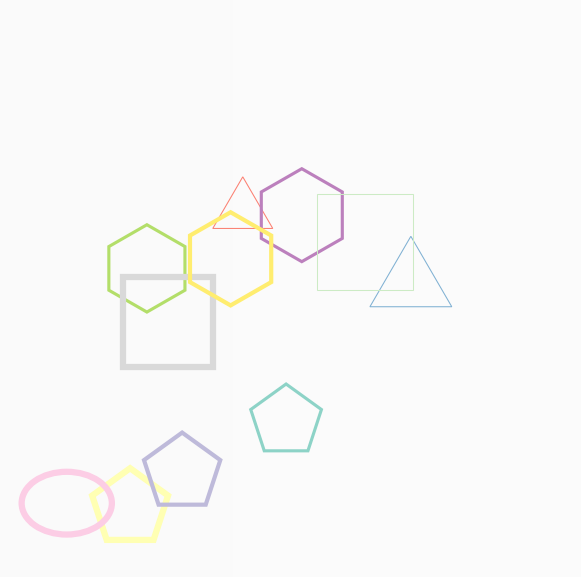[{"shape": "pentagon", "thickness": 1.5, "radius": 0.32, "center": [0.492, 0.27]}, {"shape": "pentagon", "thickness": 3, "radius": 0.34, "center": [0.224, 0.12]}, {"shape": "pentagon", "thickness": 2, "radius": 0.35, "center": [0.313, 0.181]}, {"shape": "triangle", "thickness": 0.5, "radius": 0.3, "center": [0.418, 0.633]}, {"shape": "triangle", "thickness": 0.5, "radius": 0.41, "center": [0.707, 0.509]}, {"shape": "hexagon", "thickness": 1.5, "radius": 0.38, "center": [0.253, 0.534]}, {"shape": "oval", "thickness": 3, "radius": 0.39, "center": [0.115, 0.128]}, {"shape": "square", "thickness": 3, "radius": 0.39, "center": [0.289, 0.441]}, {"shape": "hexagon", "thickness": 1.5, "radius": 0.4, "center": [0.519, 0.627]}, {"shape": "square", "thickness": 0.5, "radius": 0.42, "center": [0.628, 0.58]}, {"shape": "hexagon", "thickness": 2, "radius": 0.4, "center": [0.397, 0.551]}]